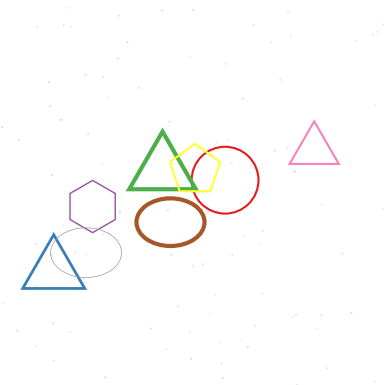[{"shape": "circle", "thickness": 1.5, "radius": 0.43, "center": [0.585, 0.532]}, {"shape": "triangle", "thickness": 2, "radius": 0.47, "center": [0.14, 0.297]}, {"shape": "triangle", "thickness": 3, "radius": 0.5, "center": [0.422, 0.558]}, {"shape": "hexagon", "thickness": 1, "radius": 0.34, "center": [0.241, 0.464]}, {"shape": "pentagon", "thickness": 1.5, "radius": 0.34, "center": [0.507, 0.558]}, {"shape": "oval", "thickness": 3, "radius": 0.44, "center": [0.443, 0.423]}, {"shape": "triangle", "thickness": 1.5, "radius": 0.37, "center": [0.816, 0.611]}, {"shape": "oval", "thickness": 0.5, "radius": 0.46, "center": [0.224, 0.344]}]